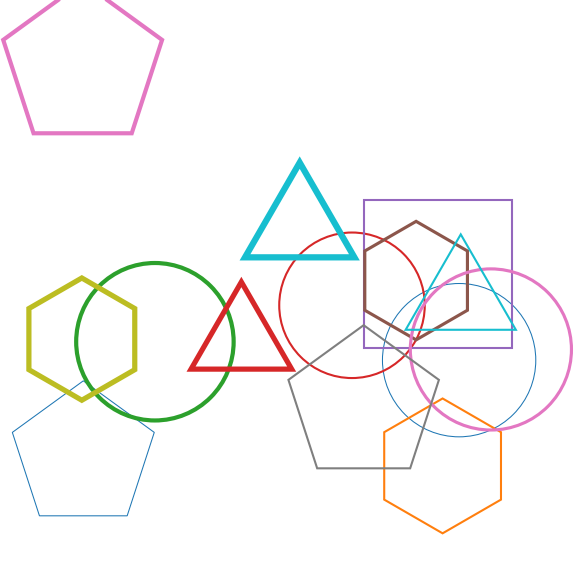[{"shape": "pentagon", "thickness": 0.5, "radius": 0.65, "center": [0.144, 0.21]}, {"shape": "circle", "thickness": 0.5, "radius": 0.66, "center": [0.795, 0.375]}, {"shape": "hexagon", "thickness": 1, "radius": 0.58, "center": [0.766, 0.192]}, {"shape": "circle", "thickness": 2, "radius": 0.68, "center": [0.268, 0.407]}, {"shape": "circle", "thickness": 1, "radius": 0.63, "center": [0.61, 0.47]}, {"shape": "triangle", "thickness": 2.5, "radius": 0.5, "center": [0.418, 0.41]}, {"shape": "square", "thickness": 1, "radius": 0.64, "center": [0.758, 0.525]}, {"shape": "hexagon", "thickness": 1.5, "radius": 0.51, "center": [0.721, 0.513]}, {"shape": "pentagon", "thickness": 2, "radius": 0.72, "center": [0.143, 0.885]}, {"shape": "circle", "thickness": 1.5, "radius": 0.7, "center": [0.85, 0.394]}, {"shape": "pentagon", "thickness": 1, "radius": 0.68, "center": [0.63, 0.299]}, {"shape": "hexagon", "thickness": 2.5, "radius": 0.53, "center": [0.142, 0.412]}, {"shape": "triangle", "thickness": 1, "radius": 0.55, "center": [0.798, 0.483]}, {"shape": "triangle", "thickness": 3, "radius": 0.55, "center": [0.519, 0.608]}]